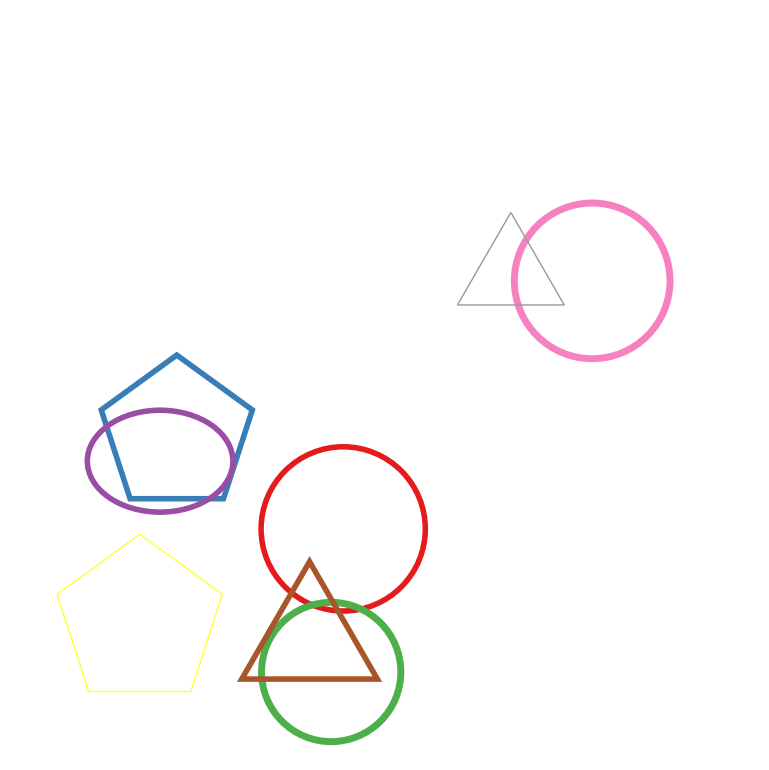[{"shape": "circle", "thickness": 2, "radius": 0.53, "center": [0.446, 0.313]}, {"shape": "pentagon", "thickness": 2, "radius": 0.52, "center": [0.23, 0.436]}, {"shape": "circle", "thickness": 2.5, "radius": 0.45, "center": [0.43, 0.127]}, {"shape": "oval", "thickness": 2, "radius": 0.47, "center": [0.208, 0.401]}, {"shape": "pentagon", "thickness": 0.5, "radius": 0.56, "center": [0.181, 0.193]}, {"shape": "triangle", "thickness": 2, "radius": 0.51, "center": [0.402, 0.169]}, {"shape": "circle", "thickness": 2.5, "radius": 0.51, "center": [0.769, 0.635]}, {"shape": "triangle", "thickness": 0.5, "radius": 0.4, "center": [0.663, 0.644]}]